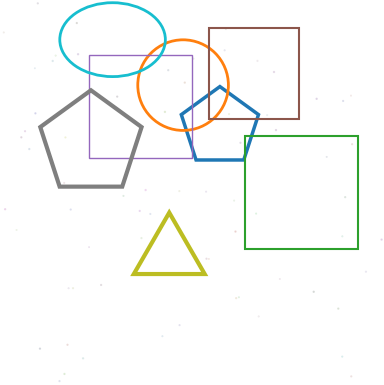[{"shape": "pentagon", "thickness": 2.5, "radius": 0.53, "center": [0.571, 0.67]}, {"shape": "circle", "thickness": 2, "radius": 0.59, "center": [0.476, 0.779]}, {"shape": "square", "thickness": 1.5, "radius": 0.73, "center": [0.784, 0.499]}, {"shape": "square", "thickness": 1, "radius": 0.67, "center": [0.366, 0.722]}, {"shape": "square", "thickness": 1.5, "radius": 0.59, "center": [0.66, 0.81]}, {"shape": "pentagon", "thickness": 3, "radius": 0.69, "center": [0.236, 0.627]}, {"shape": "triangle", "thickness": 3, "radius": 0.53, "center": [0.44, 0.341]}, {"shape": "oval", "thickness": 2, "radius": 0.69, "center": [0.292, 0.897]}]